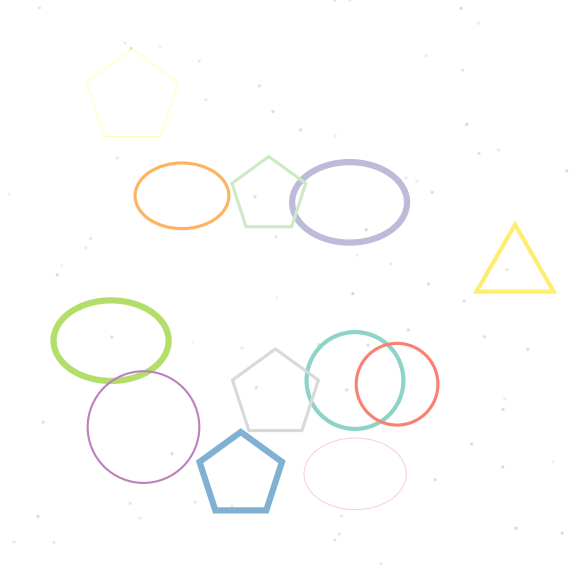[{"shape": "circle", "thickness": 2, "radius": 0.42, "center": [0.615, 0.34]}, {"shape": "pentagon", "thickness": 0.5, "radius": 0.42, "center": [0.229, 0.83]}, {"shape": "oval", "thickness": 3, "radius": 0.5, "center": [0.605, 0.649]}, {"shape": "circle", "thickness": 1.5, "radius": 0.35, "center": [0.688, 0.334]}, {"shape": "pentagon", "thickness": 3, "radius": 0.38, "center": [0.417, 0.176]}, {"shape": "oval", "thickness": 1.5, "radius": 0.41, "center": [0.315, 0.66]}, {"shape": "oval", "thickness": 3, "radius": 0.5, "center": [0.192, 0.409]}, {"shape": "oval", "thickness": 0.5, "radius": 0.44, "center": [0.615, 0.179]}, {"shape": "pentagon", "thickness": 1.5, "radius": 0.39, "center": [0.477, 0.317]}, {"shape": "circle", "thickness": 1, "radius": 0.48, "center": [0.248, 0.26]}, {"shape": "pentagon", "thickness": 1.5, "radius": 0.34, "center": [0.466, 0.661]}, {"shape": "triangle", "thickness": 2, "radius": 0.39, "center": [0.892, 0.533]}]